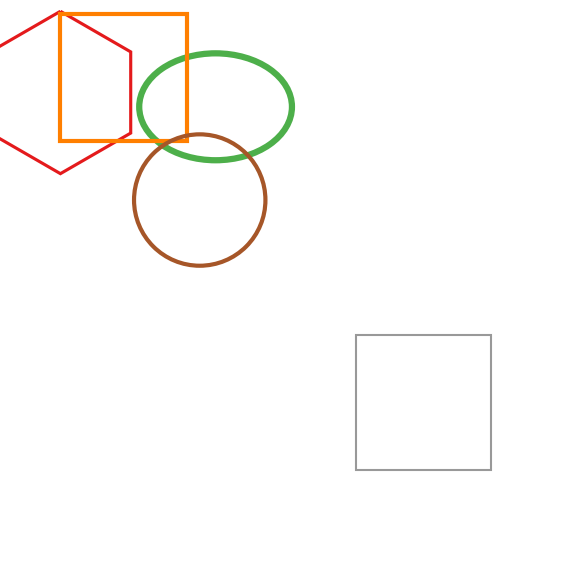[{"shape": "hexagon", "thickness": 1.5, "radius": 0.7, "center": [0.105, 0.839]}, {"shape": "oval", "thickness": 3, "radius": 0.66, "center": [0.373, 0.814]}, {"shape": "square", "thickness": 2, "radius": 0.55, "center": [0.214, 0.865]}, {"shape": "circle", "thickness": 2, "radius": 0.57, "center": [0.346, 0.653]}, {"shape": "square", "thickness": 1, "radius": 0.58, "center": [0.734, 0.303]}]